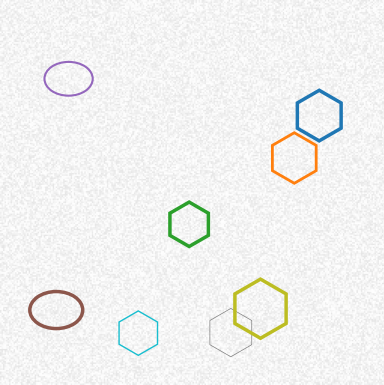[{"shape": "hexagon", "thickness": 2.5, "radius": 0.33, "center": [0.829, 0.7]}, {"shape": "hexagon", "thickness": 2, "radius": 0.33, "center": [0.764, 0.59]}, {"shape": "hexagon", "thickness": 2.5, "radius": 0.29, "center": [0.491, 0.417]}, {"shape": "oval", "thickness": 1.5, "radius": 0.31, "center": [0.178, 0.795]}, {"shape": "oval", "thickness": 2.5, "radius": 0.34, "center": [0.146, 0.195]}, {"shape": "hexagon", "thickness": 0.5, "radius": 0.31, "center": [0.6, 0.136]}, {"shape": "hexagon", "thickness": 2.5, "radius": 0.38, "center": [0.677, 0.198]}, {"shape": "hexagon", "thickness": 1, "radius": 0.29, "center": [0.359, 0.135]}]